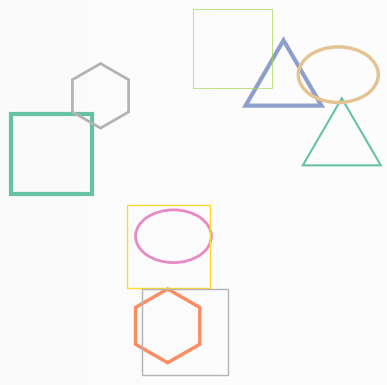[{"shape": "square", "thickness": 3, "radius": 0.52, "center": [0.132, 0.6]}, {"shape": "triangle", "thickness": 1.5, "radius": 0.58, "center": [0.882, 0.629]}, {"shape": "hexagon", "thickness": 2.5, "radius": 0.48, "center": [0.433, 0.154]}, {"shape": "triangle", "thickness": 3, "radius": 0.57, "center": [0.732, 0.782]}, {"shape": "oval", "thickness": 2, "radius": 0.49, "center": [0.448, 0.386]}, {"shape": "square", "thickness": 0.5, "radius": 0.51, "center": [0.6, 0.875]}, {"shape": "square", "thickness": 1, "radius": 0.53, "center": [0.435, 0.36]}, {"shape": "oval", "thickness": 2.5, "radius": 0.52, "center": [0.873, 0.806]}, {"shape": "hexagon", "thickness": 2, "radius": 0.42, "center": [0.259, 0.751]}, {"shape": "square", "thickness": 1, "radius": 0.56, "center": [0.478, 0.137]}]